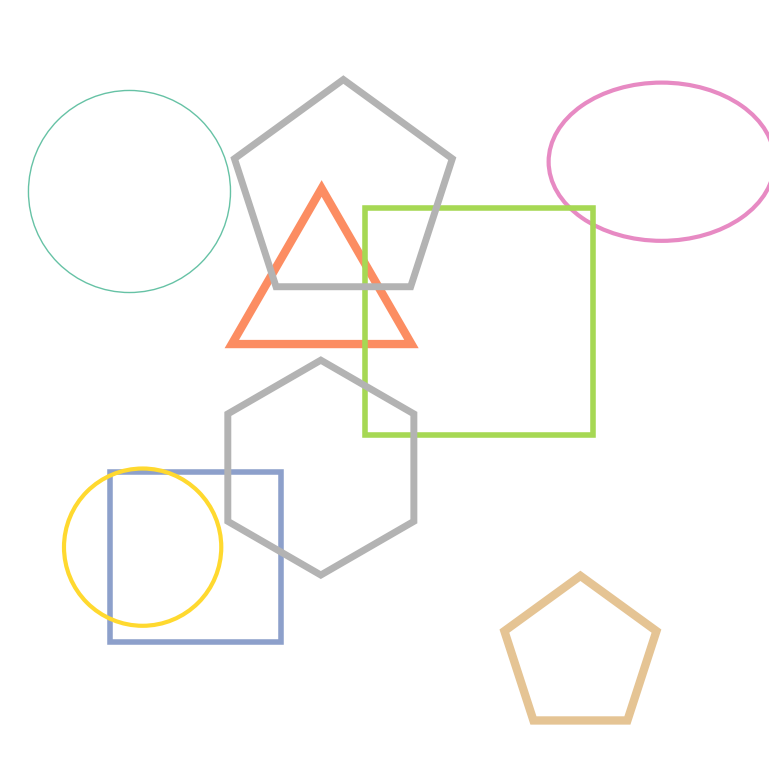[{"shape": "circle", "thickness": 0.5, "radius": 0.66, "center": [0.168, 0.751]}, {"shape": "triangle", "thickness": 3, "radius": 0.67, "center": [0.418, 0.621]}, {"shape": "square", "thickness": 2, "radius": 0.55, "center": [0.254, 0.277]}, {"shape": "oval", "thickness": 1.5, "radius": 0.73, "center": [0.859, 0.79]}, {"shape": "square", "thickness": 2, "radius": 0.74, "center": [0.622, 0.583]}, {"shape": "circle", "thickness": 1.5, "radius": 0.51, "center": [0.185, 0.289]}, {"shape": "pentagon", "thickness": 3, "radius": 0.52, "center": [0.754, 0.148]}, {"shape": "hexagon", "thickness": 2.5, "radius": 0.7, "center": [0.417, 0.393]}, {"shape": "pentagon", "thickness": 2.5, "radius": 0.74, "center": [0.446, 0.748]}]